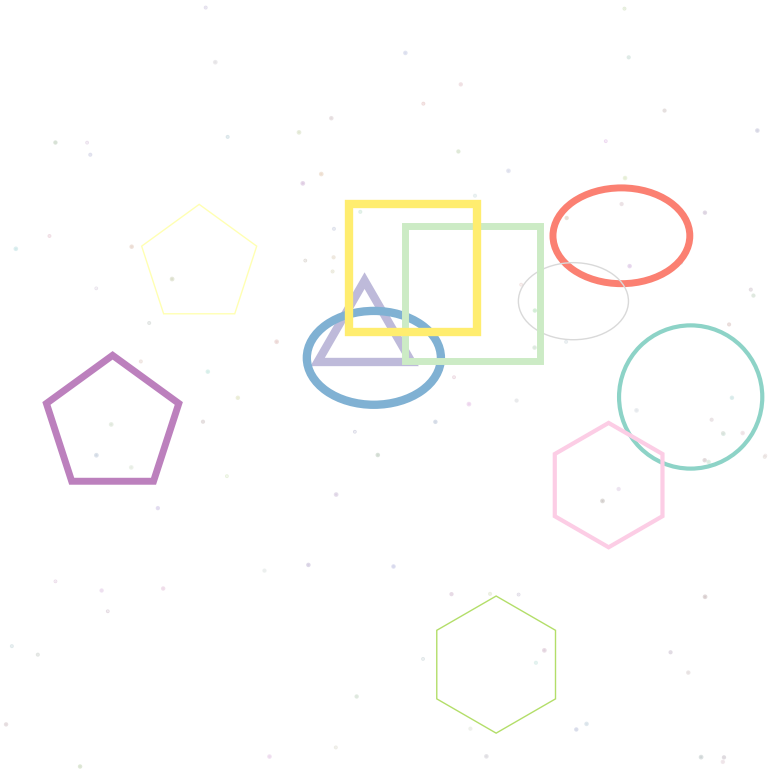[{"shape": "circle", "thickness": 1.5, "radius": 0.47, "center": [0.897, 0.484]}, {"shape": "pentagon", "thickness": 0.5, "radius": 0.39, "center": [0.259, 0.656]}, {"shape": "triangle", "thickness": 3, "radius": 0.35, "center": [0.473, 0.565]}, {"shape": "oval", "thickness": 2.5, "radius": 0.44, "center": [0.807, 0.694]}, {"shape": "oval", "thickness": 3, "radius": 0.44, "center": [0.486, 0.535]}, {"shape": "hexagon", "thickness": 0.5, "radius": 0.45, "center": [0.644, 0.137]}, {"shape": "hexagon", "thickness": 1.5, "radius": 0.4, "center": [0.79, 0.37]}, {"shape": "oval", "thickness": 0.5, "radius": 0.36, "center": [0.745, 0.609]}, {"shape": "pentagon", "thickness": 2.5, "radius": 0.45, "center": [0.146, 0.448]}, {"shape": "square", "thickness": 2.5, "radius": 0.44, "center": [0.613, 0.619]}, {"shape": "square", "thickness": 3, "radius": 0.42, "center": [0.536, 0.652]}]